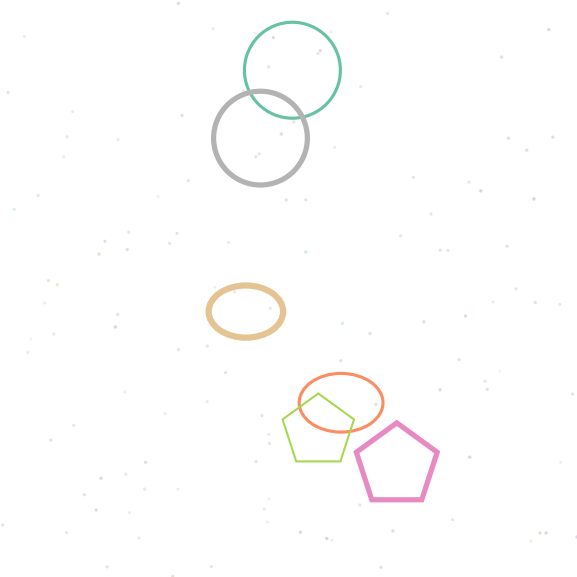[{"shape": "circle", "thickness": 1.5, "radius": 0.42, "center": [0.506, 0.878]}, {"shape": "oval", "thickness": 1.5, "radius": 0.36, "center": [0.591, 0.302]}, {"shape": "pentagon", "thickness": 2.5, "radius": 0.37, "center": [0.687, 0.193]}, {"shape": "pentagon", "thickness": 1, "radius": 0.33, "center": [0.551, 0.253]}, {"shape": "oval", "thickness": 3, "radius": 0.32, "center": [0.426, 0.46]}, {"shape": "circle", "thickness": 2.5, "radius": 0.41, "center": [0.451, 0.76]}]